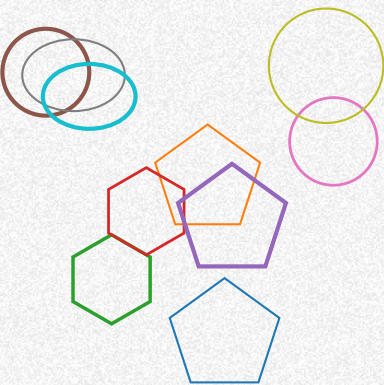[{"shape": "pentagon", "thickness": 1.5, "radius": 0.75, "center": [0.583, 0.128]}, {"shape": "pentagon", "thickness": 1.5, "radius": 0.72, "center": [0.539, 0.533]}, {"shape": "hexagon", "thickness": 2.5, "radius": 0.58, "center": [0.29, 0.275]}, {"shape": "hexagon", "thickness": 2, "radius": 0.57, "center": [0.38, 0.451]}, {"shape": "pentagon", "thickness": 3, "radius": 0.74, "center": [0.603, 0.427]}, {"shape": "circle", "thickness": 3, "radius": 0.56, "center": [0.119, 0.812]}, {"shape": "circle", "thickness": 2, "radius": 0.57, "center": [0.866, 0.633]}, {"shape": "oval", "thickness": 1.5, "radius": 0.67, "center": [0.191, 0.805]}, {"shape": "circle", "thickness": 1.5, "radius": 0.74, "center": [0.847, 0.829]}, {"shape": "oval", "thickness": 3, "radius": 0.6, "center": [0.232, 0.75]}]